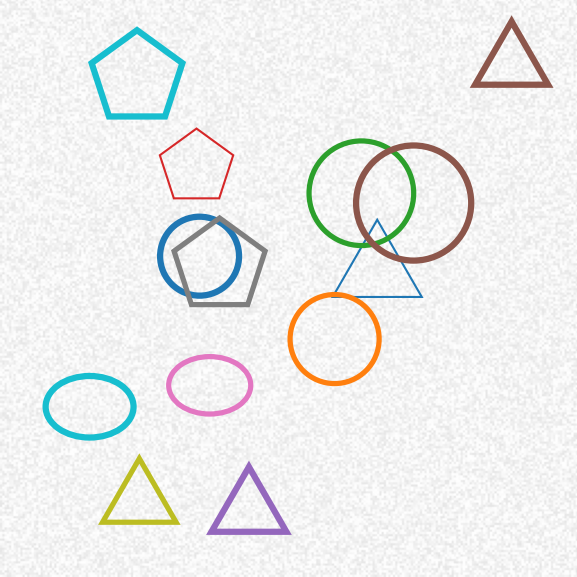[{"shape": "triangle", "thickness": 1, "radius": 0.45, "center": [0.653, 0.529]}, {"shape": "circle", "thickness": 3, "radius": 0.34, "center": [0.346, 0.556]}, {"shape": "circle", "thickness": 2.5, "radius": 0.39, "center": [0.579, 0.412]}, {"shape": "circle", "thickness": 2.5, "radius": 0.45, "center": [0.626, 0.665]}, {"shape": "pentagon", "thickness": 1, "radius": 0.33, "center": [0.34, 0.71]}, {"shape": "triangle", "thickness": 3, "radius": 0.37, "center": [0.431, 0.116]}, {"shape": "circle", "thickness": 3, "radius": 0.5, "center": [0.716, 0.648]}, {"shape": "triangle", "thickness": 3, "radius": 0.36, "center": [0.886, 0.889]}, {"shape": "oval", "thickness": 2.5, "radius": 0.36, "center": [0.363, 0.332]}, {"shape": "pentagon", "thickness": 2.5, "radius": 0.41, "center": [0.38, 0.539]}, {"shape": "triangle", "thickness": 2.5, "radius": 0.37, "center": [0.241, 0.132]}, {"shape": "pentagon", "thickness": 3, "radius": 0.41, "center": [0.237, 0.864]}, {"shape": "oval", "thickness": 3, "radius": 0.38, "center": [0.155, 0.295]}]